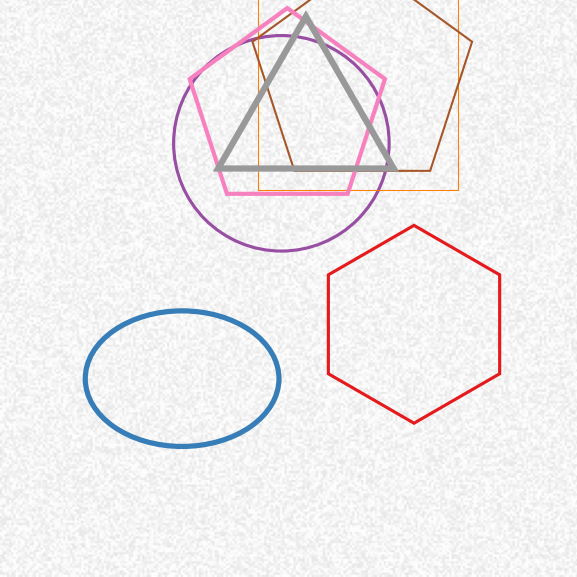[{"shape": "hexagon", "thickness": 1.5, "radius": 0.86, "center": [0.717, 0.438]}, {"shape": "oval", "thickness": 2.5, "radius": 0.84, "center": [0.315, 0.343]}, {"shape": "circle", "thickness": 1.5, "radius": 0.93, "center": [0.487, 0.751]}, {"shape": "square", "thickness": 0.5, "radius": 0.86, "center": [0.619, 0.843]}, {"shape": "pentagon", "thickness": 1, "radius": 1.0, "center": [0.627, 0.865]}, {"shape": "pentagon", "thickness": 2, "radius": 0.89, "center": [0.497, 0.807]}, {"shape": "triangle", "thickness": 3, "radius": 0.88, "center": [0.53, 0.795]}]